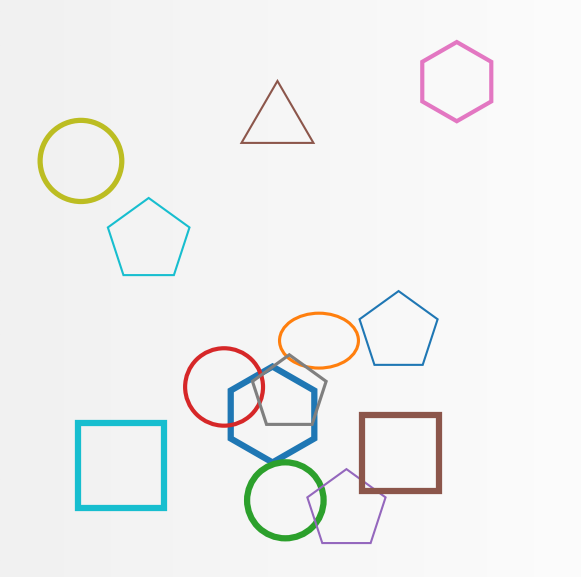[{"shape": "hexagon", "thickness": 3, "radius": 0.42, "center": [0.469, 0.281]}, {"shape": "pentagon", "thickness": 1, "radius": 0.35, "center": [0.686, 0.424]}, {"shape": "oval", "thickness": 1.5, "radius": 0.34, "center": [0.549, 0.409]}, {"shape": "circle", "thickness": 3, "radius": 0.33, "center": [0.491, 0.133]}, {"shape": "circle", "thickness": 2, "radius": 0.34, "center": [0.386, 0.329]}, {"shape": "pentagon", "thickness": 1, "radius": 0.35, "center": [0.596, 0.116]}, {"shape": "triangle", "thickness": 1, "radius": 0.36, "center": [0.477, 0.787]}, {"shape": "square", "thickness": 3, "radius": 0.33, "center": [0.689, 0.215]}, {"shape": "hexagon", "thickness": 2, "radius": 0.34, "center": [0.786, 0.858]}, {"shape": "pentagon", "thickness": 1.5, "radius": 0.33, "center": [0.498, 0.318]}, {"shape": "circle", "thickness": 2.5, "radius": 0.35, "center": [0.139, 0.72]}, {"shape": "pentagon", "thickness": 1, "radius": 0.37, "center": [0.256, 0.582]}, {"shape": "square", "thickness": 3, "radius": 0.37, "center": [0.207, 0.193]}]